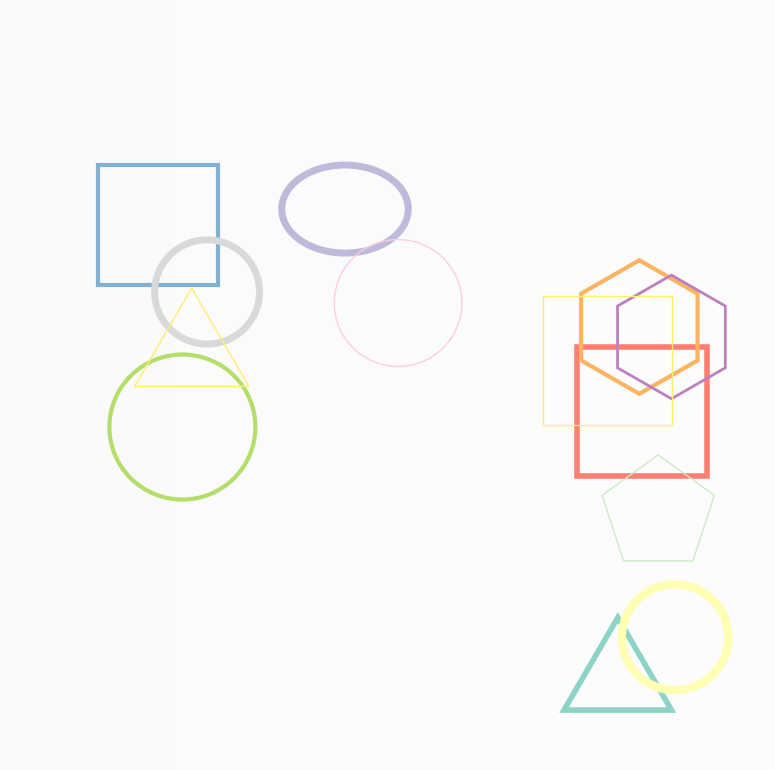[{"shape": "triangle", "thickness": 2, "radius": 0.4, "center": [0.797, 0.118]}, {"shape": "circle", "thickness": 3, "radius": 0.34, "center": [0.871, 0.172]}, {"shape": "oval", "thickness": 2.5, "radius": 0.41, "center": [0.445, 0.728]}, {"shape": "square", "thickness": 2, "radius": 0.42, "center": [0.828, 0.465]}, {"shape": "square", "thickness": 1.5, "radius": 0.39, "center": [0.204, 0.708]}, {"shape": "hexagon", "thickness": 1.5, "radius": 0.43, "center": [0.825, 0.575]}, {"shape": "circle", "thickness": 1.5, "radius": 0.47, "center": [0.235, 0.445]}, {"shape": "circle", "thickness": 0.5, "radius": 0.41, "center": [0.514, 0.607]}, {"shape": "circle", "thickness": 2.5, "radius": 0.34, "center": [0.267, 0.621]}, {"shape": "hexagon", "thickness": 1, "radius": 0.4, "center": [0.866, 0.562]}, {"shape": "pentagon", "thickness": 0.5, "radius": 0.38, "center": [0.849, 0.333]}, {"shape": "square", "thickness": 0.5, "radius": 0.42, "center": [0.784, 0.532]}, {"shape": "triangle", "thickness": 0.5, "radius": 0.43, "center": [0.247, 0.541]}]